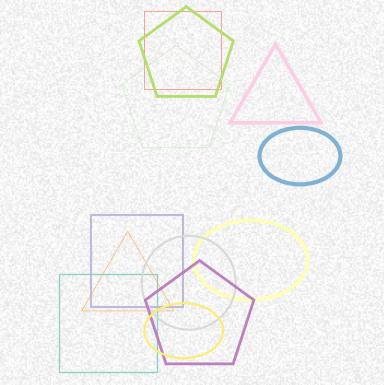[{"shape": "square", "thickness": 1, "radius": 0.64, "center": [0.281, 0.162]}, {"shape": "oval", "thickness": 2.5, "radius": 0.74, "center": [0.651, 0.325]}, {"shape": "square", "thickness": 1.5, "radius": 0.6, "center": [0.356, 0.322]}, {"shape": "square", "thickness": 0.5, "radius": 0.5, "center": [0.474, 0.871]}, {"shape": "oval", "thickness": 3, "radius": 0.53, "center": [0.779, 0.595]}, {"shape": "triangle", "thickness": 0.5, "radius": 0.69, "center": [0.332, 0.261]}, {"shape": "pentagon", "thickness": 2, "radius": 0.64, "center": [0.484, 0.854]}, {"shape": "triangle", "thickness": 2.5, "radius": 0.68, "center": [0.716, 0.749]}, {"shape": "circle", "thickness": 1.5, "radius": 0.61, "center": [0.49, 0.266]}, {"shape": "pentagon", "thickness": 2, "radius": 0.74, "center": [0.518, 0.175]}, {"shape": "pentagon", "thickness": 0.5, "radius": 0.73, "center": [0.456, 0.735]}, {"shape": "oval", "thickness": 1.5, "radius": 0.51, "center": [0.477, 0.141]}]